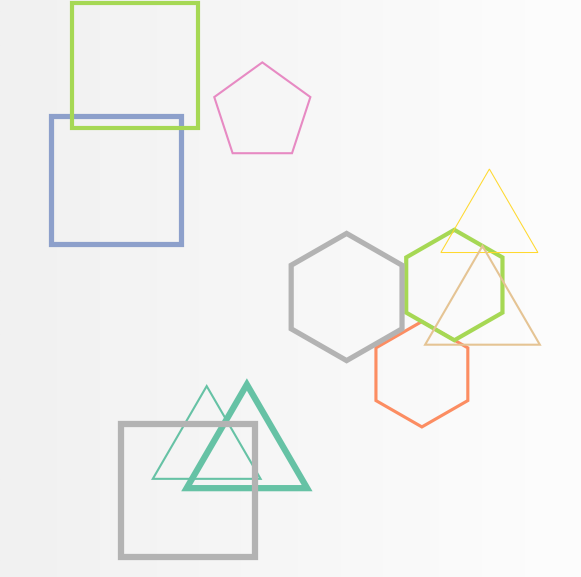[{"shape": "triangle", "thickness": 1, "radius": 0.54, "center": [0.356, 0.223]}, {"shape": "triangle", "thickness": 3, "radius": 0.6, "center": [0.425, 0.214]}, {"shape": "hexagon", "thickness": 1.5, "radius": 0.46, "center": [0.726, 0.351]}, {"shape": "square", "thickness": 2.5, "radius": 0.56, "center": [0.199, 0.687]}, {"shape": "pentagon", "thickness": 1, "radius": 0.43, "center": [0.451, 0.804]}, {"shape": "square", "thickness": 2, "radius": 0.54, "center": [0.233, 0.886]}, {"shape": "hexagon", "thickness": 2, "radius": 0.48, "center": [0.782, 0.506]}, {"shape": "triangle", "thickness": 0.5, "radius": 0.48, "center": [0.842, 0.61]}, {"shape": "triangle", "thickness": 1, "radius": 0.57, "center": [0.83, 0.459]}, {"shape": "hexagon", "thickness": 2.5, "radius": 0.55, "center": [0.596, 0.485]}, {"shape": "square", "thickness": 3, "radius": 0.58, "center": [0.323, 0.15]}]